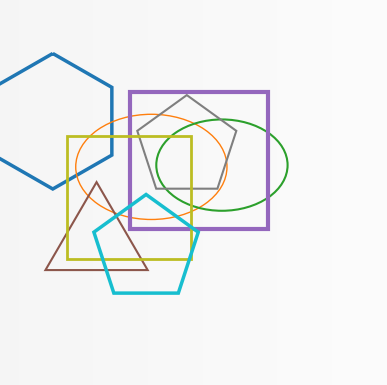[{"shape": "hexagon", "thickness": 2.5, "radius": 0.88, "center": [0.136, 0.685]}, {"shape": "oval", "thickness": 1, "radius": 0.98, "center": [0.391, 0.567]}, {"shape": "oval", "thickness": 1.5, "radius": 0.85, "center": [0.573, 0.571]}, {"shape": "square", "thickness": 3, "radius": 0.89, "center": [0.513, 0.584]}, {"shape": "triangle", "thickness": 1.5, "radius": 0.76, "center": [0.249, 0.375]}, {"shape": "pentagon", "thickness": 1.5, "radius": 0.67, "center": [0.482, 0.619]}, {"shape": "square", "thickness": 2, "radius": 0.8, "center": [0.332, 0.486]}, {"shape": "pentagon", "thickness": 2.5, "radius": 0.71, "center": [0.377, 0.353]}]